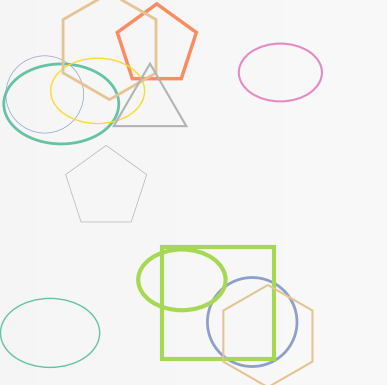[{"shape": "oval", "thickness": 1, "radius": 0.64, "center": [0.129, 0.135]}, {"shape": "oval", "thickness": 2, "radius": 0.74, "center": [0.158, 0.73]}, {"shape": "pentagon", "thickness": 2.5, "radius": 0.54, "center": [0.405, 0.882]}, {"shape": "circle", "thickness": 2, "radius": 0.58, "center": [0.651, 0.164]}, {"shape": "circle", "thickness": 0.5, "radius": 0.5, "center": [0.115, 0.755]}, {"shape": "oval", "thickness": 1.5, "radius": 0.54, "center": [0.724, 0.812]}, {"shape": "oval", "thickness": 3, "radius": 0.56, "center": [0.469, 0.273]}, {"shape": "square", "thickness": 3, "radius": 0.72, "center": [0.563, 0.213]}, {"shape": "oval", "thickness": 1, "radius": 0.61, "center": [0.252, 0.764]}, {"shape": "hexagon", "thickness": 2, "radius": 0.69, "center": [0.283, 0.88]}, {"shape": "hexagon", "thickness": 1.5, "radius": 0.66, "center": [0.691, 0.127]}, {"shape": "pentagon", "thickness": 0.5, "radius": 0.55, "center": [0.274, 0.512]}, {"shape": "triangle", "thickness": 1.5, "radius": 0.54, "center": [0.387, 0.726]}]